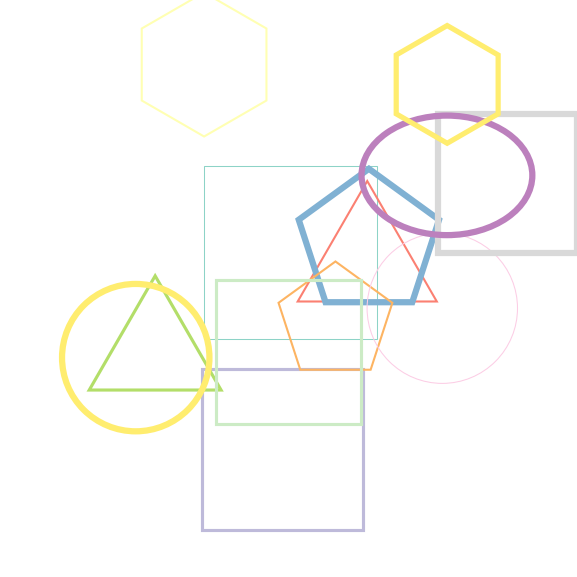[{"shape": "square", "thickness": 0.5, "radius": 0.75, "center": [0.503, 0.562]}, {"shape": "hexagon", "thickness": 1, "radius": 0.62, "center": [0.353, 0.887]}, {"shape": "square", "thickness": 1.5, "radius": 0.69, "center": [0.489, 0.221]}, {"shape": "triangle", "thickness": 1, "radius": 0.7, "center": [0.636, 0.547]}, {"shape": "pentagon", "thickness": 3, "radius": 0.64, "center": [0.639, 0.579]}, {"shape": "pentagon", "thickness": 1, "radius": 0.52, "center": [0.581, 0.443]}, {"shape": "triangle", "thickness": 1.5, "radius": 0.66, "center": [0.269, 0.39]}, {"shape": "circle", "thickness": 0.5, "radius": 0.65, "center": [0.766, 0.465]}, {"shape": "square", "thickness": 3, "radius": 0.6, "center": [0.879, 0.681]}, {"shape": "oval", "thickness": 3, "radius": 0.74, "center": [0.774, 0.695]}, {"shape": "square", "thickness": 1.5, "radius": 0.63, "center": [0.5, 0.39]}, {"shape": "hexagon", "thickness": 2.5, "radius": 0.51, "center": [0.774, 0.853]}, {"shape": "circle", "thickness": 3, "radius": 0.64, "center": [0.235, 0.38]}]